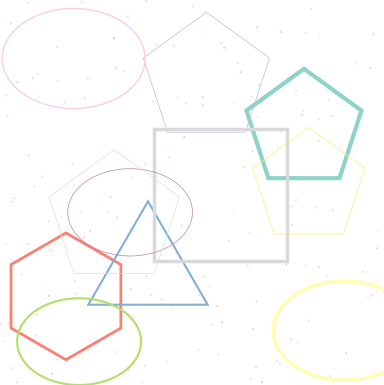[{"shape": "pentagon", "thickness": 3, "radius": 0.79, "center": [0.789, 0.664]}, {"shape": "oval", "thickness": 2.5, "radius": 0.92, "center": [0.894, 0.141]}, {"shape": "pentagon", "thickness": 0.5, "radius": 0.86, "center": [0.536, 0.796]}, {"shape": "hexagon", "thickness": 2, "radius": 0.82, "center": [0.171, 0.23]}, {"shape": "triangle", "thickness": 1.5, "radius": 0.89, "center": [0.384, 0.298]}, {"shape": "oval", "thickness": 1.5, "radius": 0.8, "center": [0.205, 0.113]}, {"shape": "oval", "thickness": 1, "radius": 0.93, "center": [0.191, 0.848]}, {"shape": "square", "thickness": 2.5, "radius": 0.86, "center": [0.572, 0.494]}, {"shape": "oval", "thickness": 0.5, "radius": 0.81, "center": [0.338, 0.448]}, {"shape": "pentagon", "thickness": 0.5, "radius": 0.89, "center": [0.297, 0.433]}, {"shape": "pentagon", "thickness": 0.5, "radius": 0.76, "center": [0.802, 0.516]}]